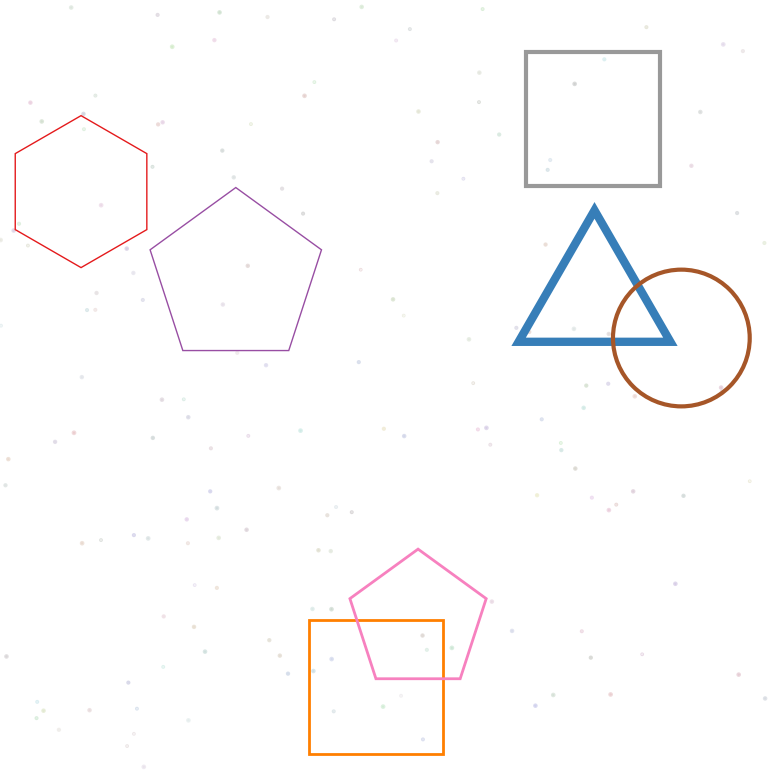[{"shape": "hexagon", "thickness": 0.5, "radius": 0.49, "center": [0.105, 0.751]}, {"shape": "triangle", "thickness": 3, "radius": 0.57, "center": [0.772, 0.613]}, {"shape": "pentagon", "thickness": 0.5, "radius": 0.59, "center": [0.306, 0.639]}, {"shape": "square", "thickness": 1, "radius": 0.44, "center": [0.489, 0.108]}, {"shape": "circle", "thickness": 1.5, "radius": 0.44, "center": [0.885, 0.561]}, {"shape": "pentagon", "thickness": 1, "radius": 0.47, "center": [0.543, 0.194]}, {"shape": "square", "thickness": 1.5, "radius": 0.43, "center": [0.77, 0.845]}]